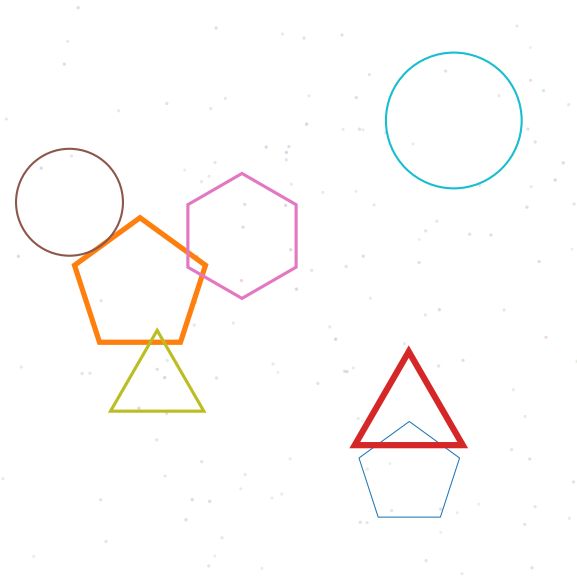[{"shape": "pentagon", "thickness": 0.5, "radius": 0.46, "center": [0.709, 0.178]}, {"shape": "pentagon", "thickness": 2.5, "radius": 0.6, "center": [0.242, 0.503]}, {"shape": "triangle", "thickness": 3, "radius": 0.54, "center": [0.708, 0.282]}, {"shape": "circle", "thickness": 1, "radius": 0.46, "center": [0.12, 0.649]}, {"shape": "hexagon", "thickness": 1.5, "radius": 0.54, "center": [0.419, 0.591]}, {"shape": "triangle", "thickness": 1.5, "radius": 0.47, "center": [0.272, 0.334]}, {"shape": "circle", "thickness": 1, "radius": 0.59, "center": [0.786, 0.791]}]